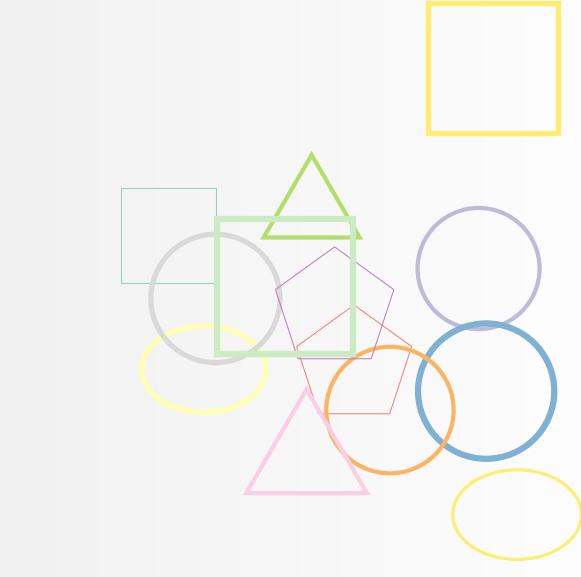[{"shape": "square", "thickness": 0.5, "radius": 0.41, "center": [0.29, 0.591]}, {"shape": "oval", "thickness": 2.5, "radius": 0.53, "center": [0.351, 0.36]}, {"shape": "circle", "thickness": 2, "radius": 0.52, "center": [0.823, 0.534]}, {"shape": "pentagon", "thickness": 0.5, "radius": 0.52, "center": [0.609, 0.367]}, {"shape": "circle", "thickness": 3, "radius": 0.59, "center": [0.836, 0.322]}, {"shape": "circle", "thickness": 2, "radius": 0.55, "center": [0.671, 0.289]}, {"shape": "triangle", "thickness": 2, "radius": 0.48, "center": [0.536, 0.636]}, {"shape": "triangle", "thickness": 2, "radius": 0.6, "center": [0.527, 0.205]}, {"shape": "circle", "thickness": 2.5, "radius": 0.56, "center": [0.371, 0.482]}, {"shape": "pentagon", "thickness": 0.5, "radius": 0.54, "center": [0.576, 0.465]}, {"shape": "square", "thickness": 3, "radius": 0.58, "center": [0.491, 0.503]}, {"shape": "oval", "thickness": 1.5, "radius": 0.55, "center": [0.89, 0.108]}, {"shape": "square", "thickness": 2.5, "radius": 0.56, "center": [0.848, 0.881]}]